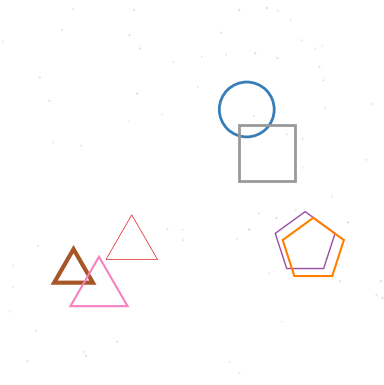[{"shape": "triangle", "thickness": 0.5, "radius": 0.39, "center": [0.342, 0.365]}, {"shape": "circle", "thickness": 2, "radius": 0.36, "center": [0.641, 0.716]}, {"shape": "pentagon", "thickness": 1, "radius": 0.41, "center": [0.793, 0.369]}, {"shape": "pentagon", "thickness": 1.5, "radius": 0.42, "center": [0.814, 0.351]}, {"shape": "triangle", "thickness": 3, "radius": 0.29, "center": [0.191, 0.295]}, {"shape": "triangle", "thickness": 1.5, "radius": 0.43, "center": [0.257, 0.248]}, {"shape": "square", "thickness": 2, "radius": 0.36, "center": [0.694, 0.602]}]